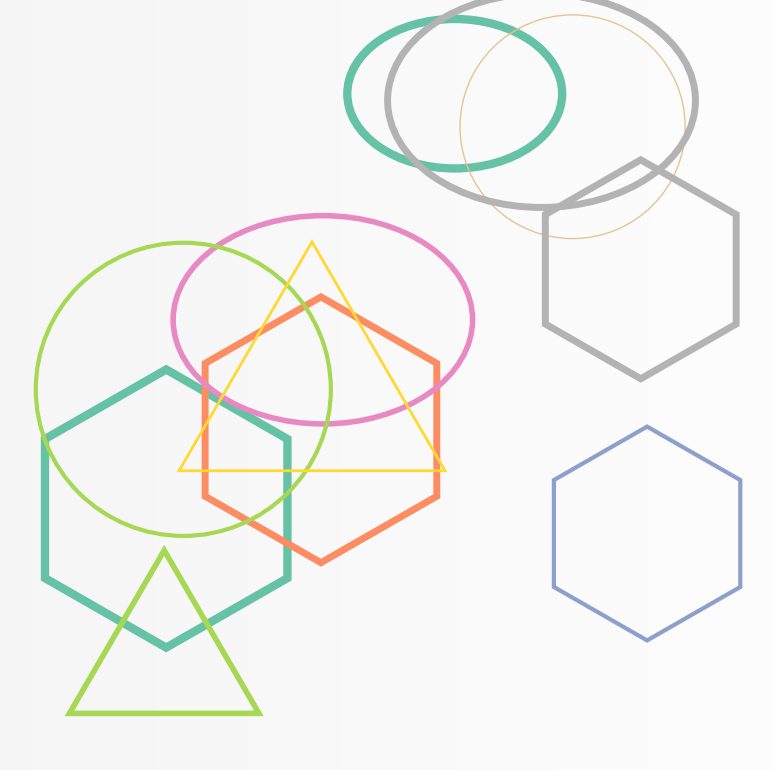[{"shape": "oval", "thickness": 3, "radius": 0.69, "center": [0.587, 0.878]}, {"shape": "hexagon", "thickness": 3, "radius": 0.9, "center": [0.214, 0.34]}, {"shape": "hexagon", "thickness": 2.5, "radius": 0.86, "center": [0.414, 0.442]}, {"shape": "hexagon", "thickness": 1.5, "radius": 0.69, "center": [0.835, 0.307]}, {"shape": "oval", "thickness": 2, "radius": 0.97, "center": [0.417, 0.585]}, {"shape": "triangle", "thickness": 2, "radius": 0.71, "center": [0.212, 0.144]}, {"shape": "circle", "thickness": 1.5, "radius": 0.95, "center": [0.237, 0.494]}, {"shape": "triangle", "thickness": 1, "radius": 0.99, "center": [0.403, 0.488]}, {"shape": "circle", "thickness": 0.5, "radius": 0.73, "center": [0.739, 0.835]}, {"shape": "hexagon", "thickness": 2.5, "radius": 0.71, "center": [0.827, 0.65]}, {"shape": "oval", "thickness": 2.5, "radius": 0.99, "center": [0.699, 0.87]}]